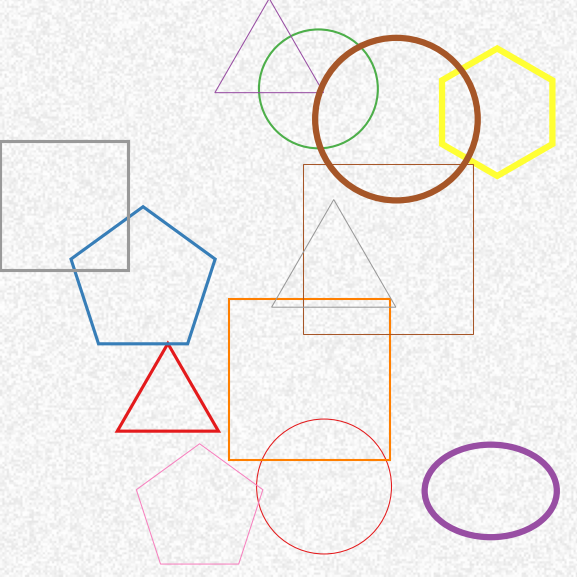[{"shape": "triangle", "thickness": 1.5, "radius": 0.51, "center": [0.291, 0.303]}, {"shape": "circle", "thickness": 0.5, "radius": 0.58, "center": [0.561, 0.157]}, {"shape": "pentagon", "thickness": 1.5, "radius": 0.66, "center": [0.248, 0.51]}, {"shape": "circle", "thickness": 1, "radius": 0.51, "center": [0.551, 0.845]}, {"shape": "oval", "thickness": 3, "radius": 0.57, "center": [0.85, 0.149]}, {"shape": "triangle", "thickness": 0.5, "radius": 0.54, "center": [0.466, 0.893]}, {"shape": "square", "thickness": 1, "radius": 0.7, "center": [0.537, 0.342]}, {"shape": "hexagon", "thickness": 3, "radius": 0.55, "center": [0.861, 0.805]}, {"shape": "circle", "thickness": 3, "radius": 0.7, "center": [0.686, 0.793]}, {"shape": "square", "thickness": 0.5, "radius": 0.73, "center": [0.672, 0.568]}, {"shape": "pentagon", "thickness": 0.5, "radius": 0.58, "center": [0.346, 0.116]}, {"shape": "triangle", "thickness": 0.5, "radius": 0.62, "center": [0.578, 0.529]}, {"shape": "square", "thickness": 1.5, "radius": 0.56, "center": [0.11, 0.643]}]